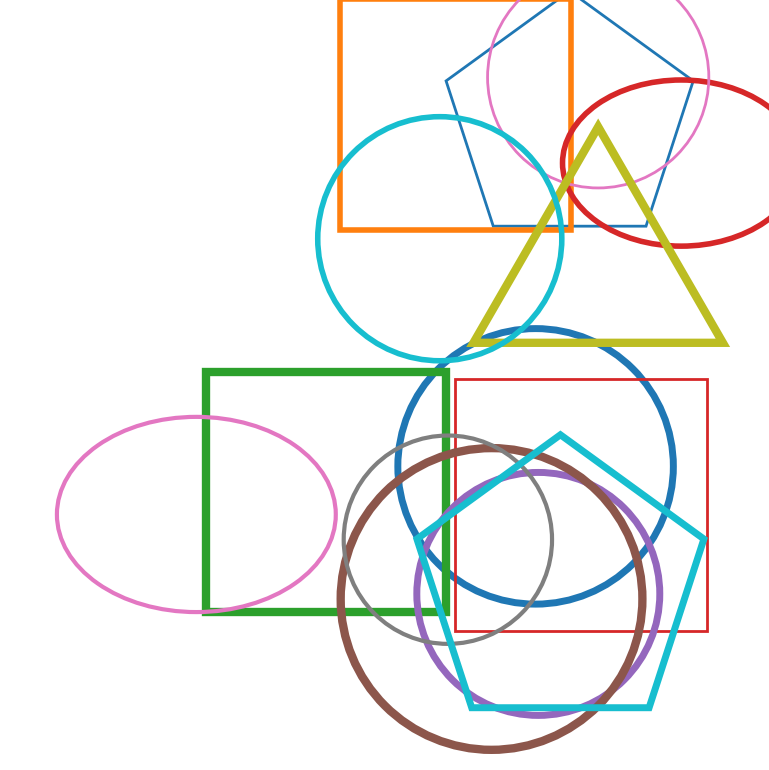[{"shape": "pentagon", "thickness": 1, "radius": 0.84, "center": [0.74, 0.843]}, {"shape": "circle", "thickness": 2.5, "radius": 0.89, "center": [0.696, 0.394]}, {"shape": "square", "thickness": 2, "radius": 0.75, "center": [0.591, 0.851]}, {"shape": "square", "thickness": 3, "radius": 0.78, "center": [0.424, 0.361]}, {"shape": "square", "thickness": 1, "radius": 0.82, "center": [0.755, 0.344]}, {"shape": "oval", "thickness": 2, "radius": 0.77, "center": [0.885, 0.788]}, {"shape": "circle", "thickness": 2.5, "radius": 0.79, "center": [0.699, 0.229]}, {"shape": "circle", "thickness": 3, "radius": 0.98, "center": [0.638, 0.222]}, {"shape": "circle", "thickness": 1, "radius": 0.72, "center": [0.777, 0.9]}, {"shape": "oval", "thickness": 1.5, "radius": 0.91, "center": [0.255, 0.332]}, {"shape": "circle", "thickness": 1.5, "radius": 0.68, "center": [0.582, 0.299]}, {"shape": "triangle", "thickness": 3, "radius": 0.94, "center": [0.777, 0.648]}, {"shape": "circle", "thickness": 2, "radius": 0.79, "center": [0.571, 0.69]}, {"shape": "pentagon", "thickness": 2.5, "radius": 0.98, "center": [0.728, 0.239]}]